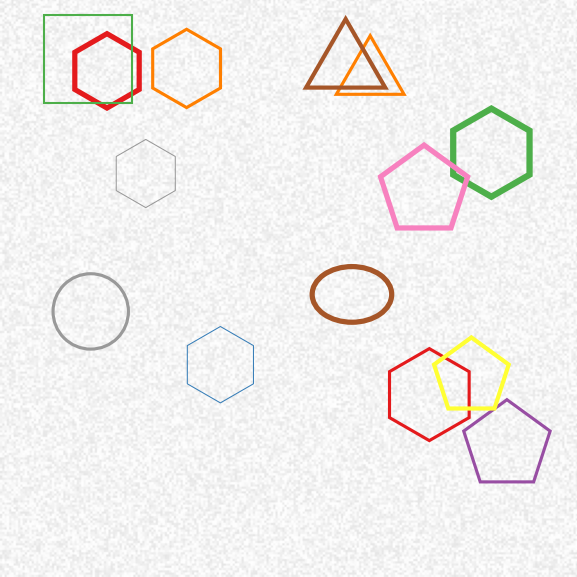[{"shape": "hexagon", "thickness": 1.5, "radius": 0.4, "center": [0.743, 0.316]}, {"shape": "hexagon", "thickness": 2.5, "radius": 0.32, "center": [0.185, 0.876]}, {"shape": "hexagon", "thickness": 0.5, "radius": 0.33, "center": [0.382, 0.368]}, {"shape": "hexagon", "thickness": 3, "radius": 0.38, "center": [0.851, 0.735]}, {"shape": "square", "thickness": 1, "radius": 0.38, "center": [0.153, 0.896]}, {"shape": "pentagon", "thickness": 1.5, "radius": 0.39, "center": [0.878, 0.228]}, {"shape": "hexagon", "thickness": 1.5, "radius": 0.34, "center": [0.323, 0.881]}, {"shape": "triangle", "thickness": 1.5, "radius": 0.34, "center": [0.641, 0.87]}, {"shape": "pentagon", "thickness": 2, "radius": 0.34, "center": [0.816, 0.347]}, {"shape": "triangle", "thickness": 2, "radius": 0.4, "center": [0.599, 0.887]}, {"shape": "oval", "thickness": 2.5, "radius": 0.34, "center": [0.609, 0.489]}, {"shape": "pentagon", "thickness": 2.5, "radius": 0.4, "center": [0.734, 0.669]}, {"shape": "circle", "thickness": 1.5, "radius": 0.33, "center": [0.157, 0.46]}, {"shape": "hexagon", "thickness": 0.5, "radius": 0.3, "center": [0.252, 0.699]}]